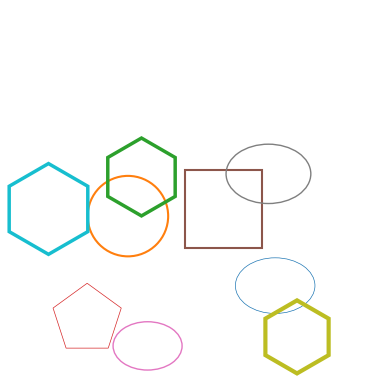[{"shape": "oval", "thickness": 0.5, "radius": 0.52, "center": [0.715, 0.258]}, {"shape": "circle", "thickness": 1.5, "radius": 0.52, "center": [0.332, 0.439]}, {"shape": "hexagon", "thickness": 2.5, "radius": 0.51, "center": [0.367, 0.54]}, {"shape": "pentagon", "thickness": 0.5, "radius": 0.47, "center": [0.226, 0.171]}, {"shape": "square", "thickness": 1.5, "radius": 0.5, "center": [0.581, 0.458]}, {"shape": "oval", "thickness": 1, "radius": 0.45, "center": [0.383, 0.102]}, {"shape": "oval", "thickness": 1, "radius": 0.55, "center": [0.697, 0.548]}, {"shape": "hexagon", "thickness": 3, "radius": 0.47, "center": [0.771, 0.125]}, {"shape": "hexagon", "thickness": 2.5, "radius": 0.59, "center": [0.126, 0.457]}]